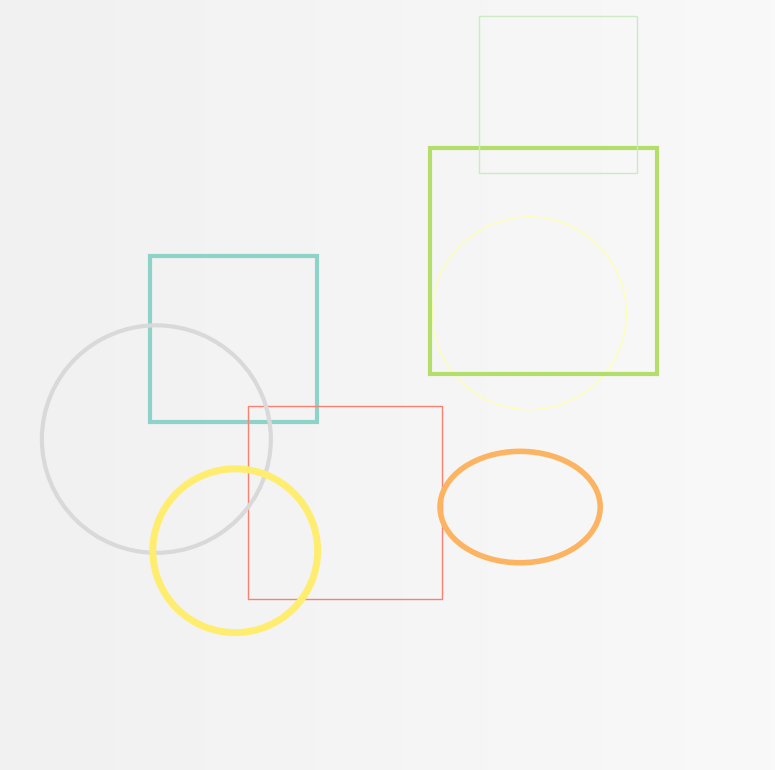[{"shape": "square", "thickness": 1.5, "radius": 0.54, "center": [0.302, 0.559]}, {"shape": "circle", "thickness": 0.5, "radius": 0.63, "center": [0.683, 0.593]}, {"shape": "square", "thickness": 0.5, "radius": 0.63, "center": [0.445, 0.347]}, {"shape": "oval", "thickness": 2, "radius": 0.52, "center": [0.671, 0.341]}, {"shape": "square", "thickness": 1.5, "radius": 0.73, "center": [0.701, 0.661]}, {"shape": "circle", "thickness": 1.5, "radius": 0.74, "center": [0.202, 0.43]}, {"shape": "square", "thickness": 0.5, "radius": 0.51, "center": [0.72, 0.877]}, {"shape": "circle", "thickness": 2.5, "radius": 0.53, "center": [0.304, 0.285]}]